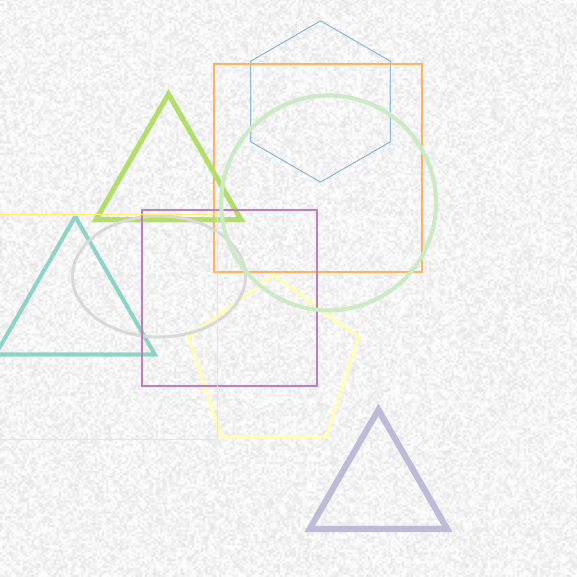[{"shape": "triangle", "thickness": 2, "radius": 0.8, "center": [0.13, 0.465]}, {"shape": "pentagon", "thickness": 1.5, "radius": 0.77, "center": [0.474, 0.368]}, {"shape": "triangle", "thickness": 3, "radius": 0.69, "center": [0.655, 0.152]}, {"shape": "hexagon", "thickness": 0.5, "radius": 0.7, "center": [0.555, 0.823]}, {"shape": "square", "thickness": 1, "radius": 0.9, "center": [0.551, 0.708]}, {"shape": "triangle", "thickness": 2.5, "radius": 0.73, "center": [0.292, 0.691]}, {"shape": "oval", "thickness": 1.5, "radius": 0.75, "center": [0.275, 0.52]}, {"shape": "square", "thickness": 1, "radius": 0.76, "center": [0.397, 0.483]}, {"shape": "circle", "thickness": 2, "radius": 0.93, "center": [0.569, 0.648]}, {"shape": "square", "thickness": 0.5, "radius": 0.97, "center": [0.181, 0.433]}]